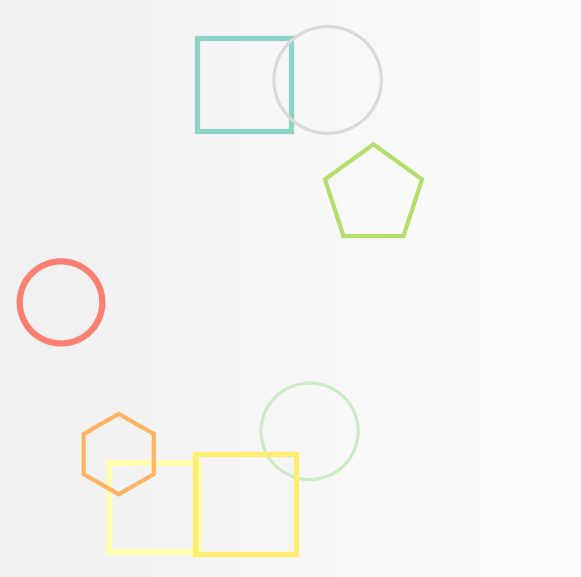[{"shape": "square", "thickness": 2.5, "radius": 0.4, "center": [0.42, 0.853]}, {"shape": "square", "thickness": 3, "radius": 0.39, "center": [0.265, 0.12]}, {"shape": "circle", "thickness": 3, "radius": 0.36, "center": [0.105, 0.475]}, {"shape": "hexagon", "thickness": 2, "radius": 0.35, "center": [0.204, 0.213]}, {"shape": "pentagon", "thickness": 2, "radius": 0.44, "center": [0.643, 0.661]}, {"shape": "circle", "thickness": 1.5, "radius": 0.46, "center": [0.564, 0.861]}, {"shape": "circle", "thickness": 1.5, "radius": 0.42, "center": [0.533, 0.252]}, {"shape": "square", "thickness": 2.5, "radius": 0.43, "center": [0.423, 0.127]}]